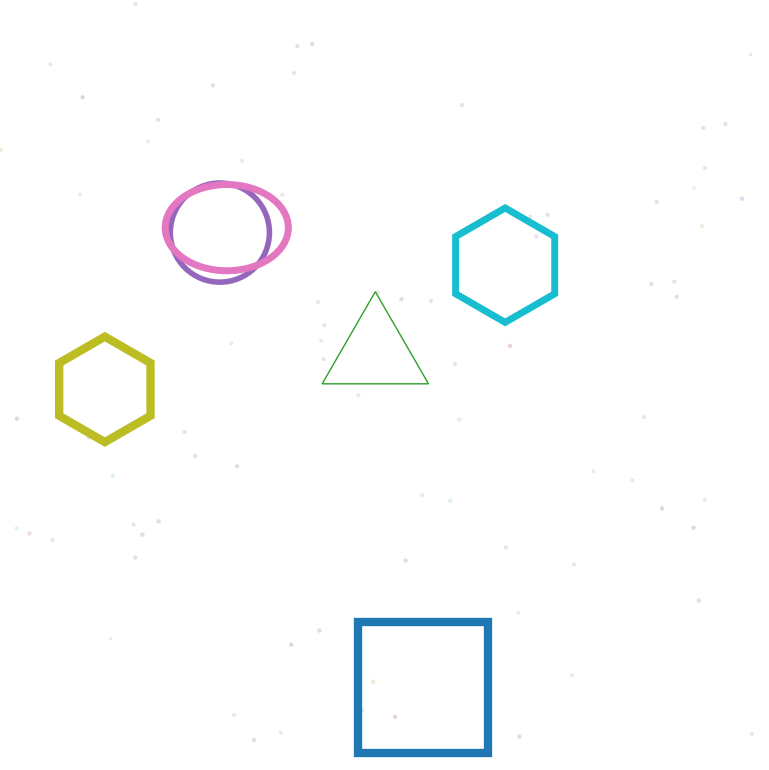[{"shape": "square", "thickness": 3, "radius": 0.42, "center": [0.549, 0.107]}, {"shape": "triangle", "thickness": 0.5, "radius": 0.4, "center": [0.487, 0.541]}, {"shape": "circle", "thickness": 2, "radius": 0.32, "center": [0.286, 0.698]}, {"shape": "oval", "thickness": 2.5, "radius": 0.4, "center": [0.295, 0.704]}, {"shape": "hexagon", "thickness": 3, "radius": 0.34, "center": [0.136, 0.494]}, {"shape": "hexagon", "thickness": 2.5, "radius": 0.37, "center": [0.656, 0.656]}]